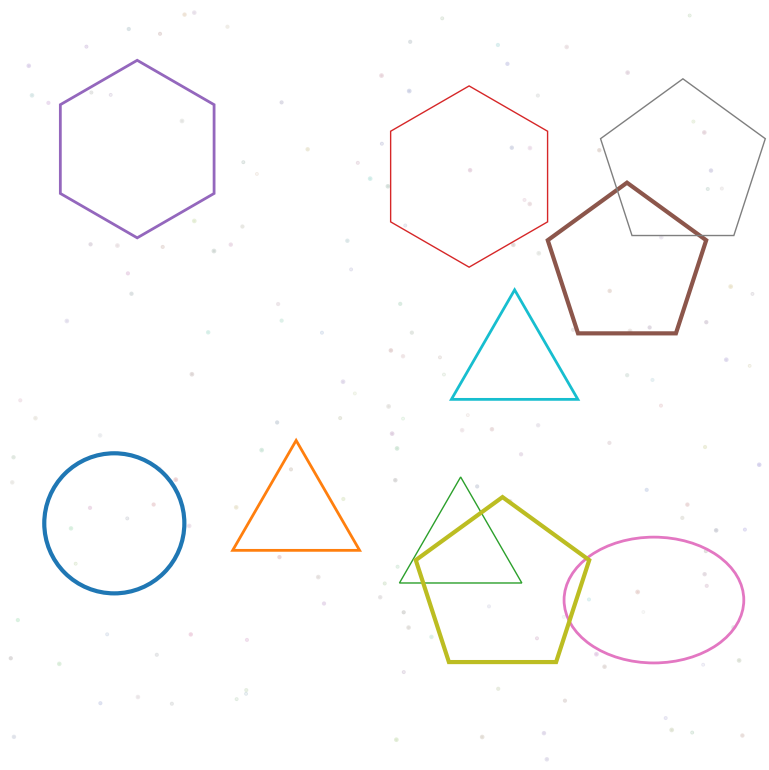[{"shape": "circle", "thickness": 1.5, "radius": 0.45, "center": [0.148, 0.32]}, {"shape": "triangle", "thickness": 1, "radius": 0.48, "center": [0.385, 0.333]}, {"shape": "triangle", "thickness": 0.5, "radius": 0.46, "center": [0.598, 0.289]}, {"shape": "hexagon", "thickness": 0.5, "radius": 0.59, "center": [0.609, 0.771]}, {"shape": "hexagon", "thickness": 1, "radius": 0.58, "center": [0.178, 0.806]}, {"shape": "pentagon", "thickness": 1.5, "radius": 0.54, "center": [0.814, 0.655]}, {"shape": "oval", "thickness": 1, "radius": 0.58, "center": [0.849, 0.221]}, {"shape": "pentagon", "thickness": 0.5, "radius": 0.56, "center": [0.887, 0.785]}, {"shape": "pentagon", "thickness": 1.5, "radius": 0.59, "center": [0.653, 0.236]}, {"shape": "triangle", "thickness": 1, "radius": 0.47, "center": [0.668, 0.529]}]